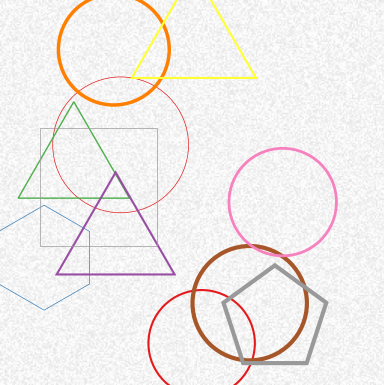[{"shape": "circle", "thickness": 0.5, "radius": 0.88, "center": [0.313, 0.624]}, {"shape": "circle", "thickness": 1.5, "radius": 0.69, "center": [0.524, 0.108]}, {"shape": "hexagon", "thickness": 0.5, "radius": 0.68, "center": [0.115, 0.331]}, {"shape": "triangle", "thickness": 1, "radius": 0.83, "center": [0.192, 0.569]}, {"shape": "triangle", "thickness": 1.5, "radius": 0.88, "center": [0.3, 0.376]}, {"shape": "circle", "thickness": 2.5, "radius": 0.72, "center": [0.296, 0.871]}, {"shape": "triangle", "thickness": 1.5, "radius": 0.93, "center": [0.504, 0.891]}, {"shape": "circle", "thickness": 3, "radius": 0.74, "center": [0.649, 0.212]}, {"shape": "circle", "thickness": 2, "radius": 0.7, "center": [0.734, 0.475]}, {"shape": "pentagon", "thickness": 3, "radius": 0.7, "center": [0.714, 0.17]}, {"shape": "square", "thickness": 0.5, "radius": 0.76, "center": [0.256, 0.514]}]